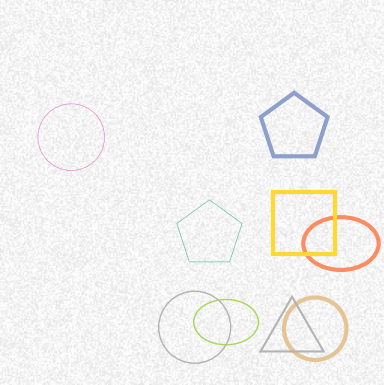[{"shape": "pentagon", "thickness": 0.5, "radius": 0.45, "center": [0.544, 0.392]}, {"shape": "oval", "thickness": 3, "radius": 0.49, "center": [0.886, 0.367]}, {"shape": "pentagon", "thickness": 3, "radius": 0.46, "center": [0.764, 0.668]}, {"shape": "circle", "thickness": 0.5, "radius": 0.43, "center": [0.185, 0.644]}, {"shape": "oval", "thickness": 1, "radius": 0.42, "center": [0.587, 0.163]}, {"shape": "square", "thickness": 3, "radius": 0.4, "center": [0.791, 0.42]}, {"shape": "circle", "thickness": 3, "radius": 0.41, "center": [0.819, 0.146]}, {"shape": "triangle", "thickness": 1.5, "radius": 0.47, "center": [0.759, 0.134]}, {"shape": "circle", "thickness": 1, "radius": 0.47, "center": [0.506, 0.15]}]